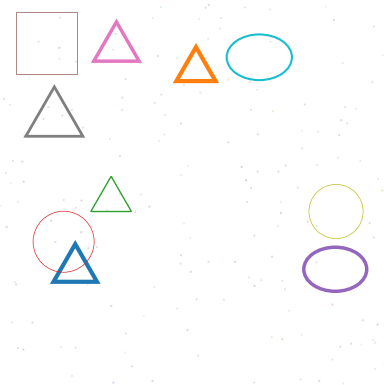[{"shape": "triangle", "thickness": 3, "radius": 0.33, "center": [0.195, 0.301]}, {"shape": "triangle", "thickness": 3, "radius": 0.29, "center": [0.509, 0.819]}, {"shape": "triangle", "thickness": 1, "radius": 0.3, "center": [0.289, 0.481]}, {"shape": "circle", "thickness": 0.5, "radius": 0.4, "center": [0.165, 0.372]}, {"shape": "oval", "thickness": 2.5, "radius": 0.41, "center": [0.871, 0.301]}, {"shape": "square", "thickness": 0.5, "radius": 0.4, "center": [0.121, 0.888]}, {"shape": "triangle", "thickness": 2.5, "radius": 0.34, "center": [0.302, 0.875]}, {"shape": "triangle", "thickness": 2, "radius": 0.43, "center": [0.141, 0.689]}, {"shape": "circle", "thickness": 0.5, "radius": 0.35, "center": [0.873, 0.451]}, {"shape": "oval", "thickness": 1.5, "radius": 0.42, "center": [0.674, 0.851]}]